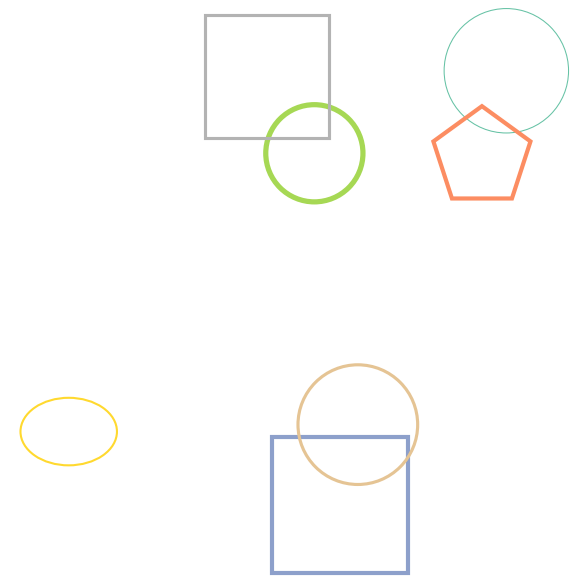[{"shape": "circle", "thickness": 0.5, "radius": 0.54, "center": [0.877, 0.877]}, {"shape": "pentagon", "thickness": 2, "radius": 0.44, "center": [0.835, 0.727]}, {"shape": "square", "thickness": 2, "radius": 0.59, "center": [0.589, 0.124]}, {"shape": "circle", "thickness": 2.5, "radius": 0.42, "center": [0.544, 0.734]}, {"shape": "oval", "thickness": 1, "radius": 0.42, "center": [0.119, 0.252]}, {"shape": "circle", "thickness": 1.5, "radius": 0.52, "center": [0.62, 0.264]}, {"shape": "square", "thickness": 1.5, "radius": 0.54, "center": [0.463, 0.866]}]